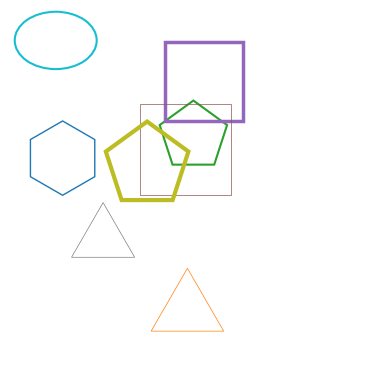[{"shape": "hexagon", "thickness": 1, "radius": 0.48, "center": [0.163, 0.589]}, {"shape": "triangle", "thickness": 0.5, "radius": 0.54, "center": [0.487, 0.194]}, {"shape": "pentagon", "thickness": 1.5, "radius": 0.46, "center": [0.502, 0.647]}, {"shape": "square", "thickness": 2.5, "radius": 0.51, "center": [0.53, 0.788]}, {"shape": "square", "thickness": 0.5, "radius": 0.59, "center": [0.483, 0.612]}, {"shape": "triangle", "thickness": 0.5, "radius": 0.47, "center": [0.268, 0.379]}, {"shape": "pentagon", "thickness": 3, "radius": 0.56, "center": [0.382, 0.571]}, {"shape": "oval", "thickness": 1.5, "radius": 0.53, "center": [0.145, 0.895]}]